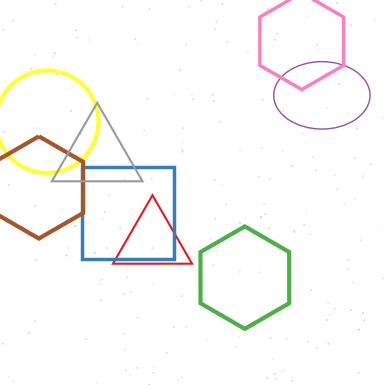[{"shape": "triangle", "thickness": 1.5, "radius": 0.59, "center": [0.396, 0.374]}, {"shape": "square", "thickness": 2.5, "radius": 0.6, "center": [0.332, 0.448]}, {"shape": "hexagon", "thickness": 3, "radius": 0.67, "center": [0.636, 0.279]}, {"shape": "oval", "thickness": 1, "radius": 0.63, "center": [0.836, 0.752]}, {"shape": "circle", "thickness": 3, "radius": 0.67, "center": [0.123, 0.684]}, {"shape": "hexagon", "thickness": 3, "radius": 0.66, "center": [0.101, 0.513]}, {"shape": "hexagon", "thickness": 2.5, "radius": 0.63, "center": [0.784, 0.893]}, {"shape": "triangle", "thickness": 1.5, "radius": 0.68, "center": [0.252, 0.597]}]